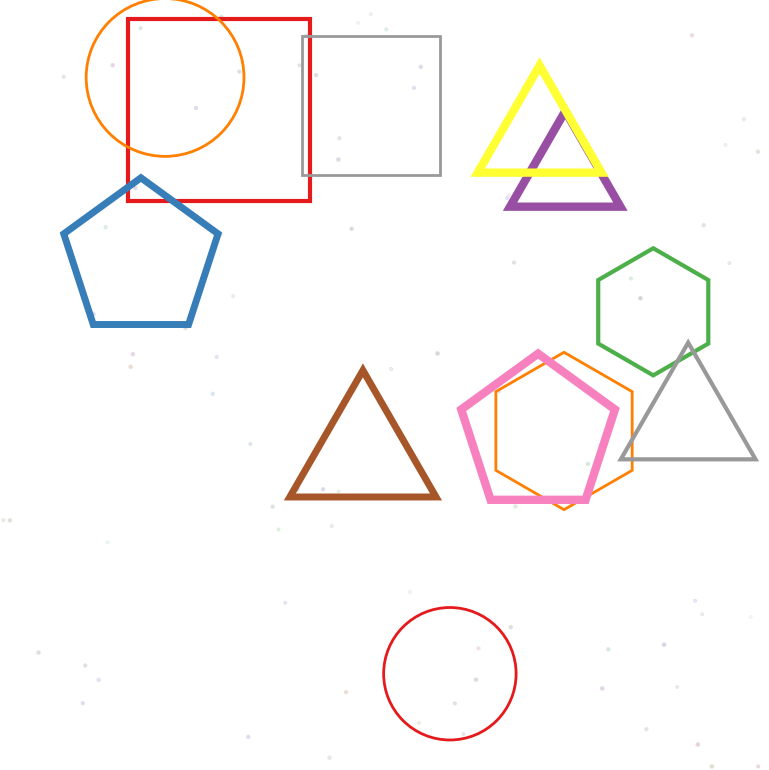[{"shape": "circle", "thickness": 1, "radius": 0.43, "center": [0.584, 0.125]}, {"shape": "square", "thickness": 1.5, "radius": 0.59, "center": [0.284, 0.858]}, {"shape": "pentagon", "thickness": 2.5, "radius": 0.53, "center": [0.183, 0.664]}, {"shape": "hexagon", "thickness": 1.5, "radius": 0.41, "center": [0.848, 0.595]}, {"shape": "triangle", "thickness": 3, "radius": 0.41, "center": [0.734, 0.773]}, {"shape": "circle", "thickness": 1, "radius": 0.51, "center": [0.214, 0.899]}, {"shape": "hexagon", "thickness": 1, "radius": 0.51, "center": [0.732, 0.44]}, {"shape": "triangle", "thickness": 3, "radius": 0.46, "center": [0.701, 0.822]}, {"shape": "triangle", "thickness": 2.5, "radius": 0.55, "center": [0.471, 0.409]}, {"shape": "pentagon", "thickness": 3, "radius": 0.52, "center": [0.699, 0.436]}, {"shape": "square", "thickness": 1, "radius": 0.45, "center": [0.481, 0.863]}, {"shape": "triangle", "thickness": 1.5, "radius": 0.51, "center": [0.894, 0.454]}]